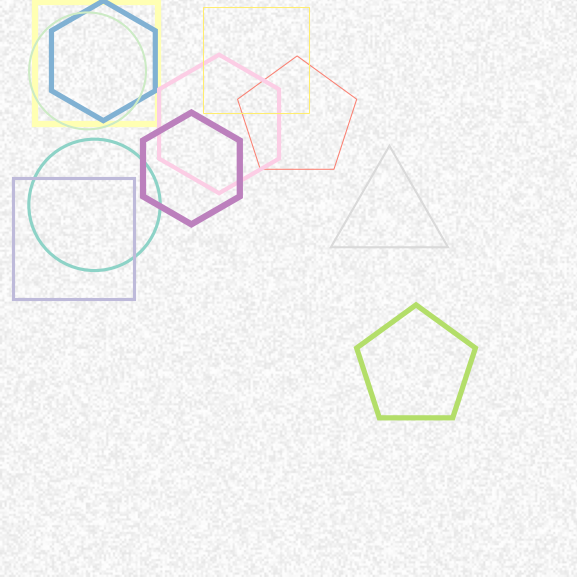[{"shape": "circle", "thickness": 1.5, "radius": 0.57, "center": [0.164, 0.644]}, {"shape": "square", "thickness": 3, "radius": 0.53, "center": [0.167, 0.891]}, {"shape": "square", "thickness": 1.5, "radius": 0.52, "center": [0.127, 0.586]}, {"shape": "pentagon", "thickness": 0.5, "radius": 0.54, "center": [0.514, 0.794]}, {"shape": "hexagon", "thickness": 2.5, "radius": 0.52, "center": [0.179, 0.894]}, {"shape": "pentagon", "thickness": 2.5, "radius": 0.54, "center": [0.72, 0.363]}, {"shape": "hexagon", "thickness": 2, "radius": 0.6, "center": [0.379, 0.784]}, {"shape": "triangle", "thickness": 1, "radius": 0.59, "center": [0.674, 0.63]}, {"shape": "hexagon", "thickness": 3, "radius": 0.48, "center": [0.331, 0.707]}, {"shape": "circle", "thickness": 1, "radius": 0.51, "center": [0.152, 0.876]}, {"shape": "square", "thickness": 0.5, "radius": 0.46, "center": [0.443, 0.895]}]